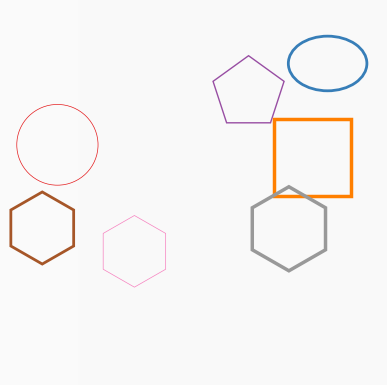[{"shape": "circle", "thickness": 0.5, "radius": 0.52, "center": [0.148, 0.624]}, {"shape": "oval", "thickness": 2, "radius": 0.51, "center": [0.845, 0.835]}, {"shape": "pentagon", "thickness": 1, "radius": 0.48, "center": [0.641, 0.759]}, {"shape": "square", "thickness": 2.5, "radius": 0.5, "center": [0.805, 0.591]}, {"shape": "hexagon", "thickness": 2, "radius": 0.47, "center": [0.109, 0.408]}, {"shape": "hexagon", "thickness": 0.5, "radius": 0.47, "center": [0.347, 0.347]}, {"shape": "hexagon", "thickness": 2.5, "radius": 0.55, "center": [0.746, 0.406]}]